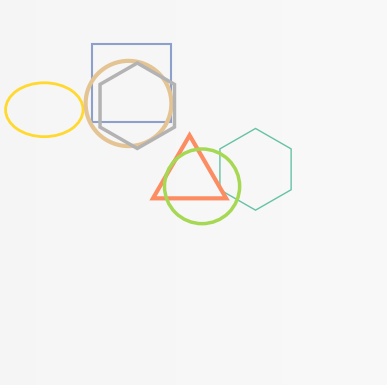[{"shape": "hexagon", "thickness": 1, "radius": 0.53, "center": [0.659, 0.56]}, {"shape": "triangle", "thickness": 3, "radius": 0.55, "center": [0.489, 0.539]}, {"shape": "square", "thickness": 1.5, "radius": 0.51, "center": [0.34, 0.785]}, {"shape": "circle", "thickness": 2.5, "radius": 0.48, "center": [0.521, 0.516]}, {"shape": "oval", "thickness": 2, "radius": 0.5, "center": [0.114, 0.715]}, {"shape": "circle", "thickness": 3, "radius": 0.55, "center": [0.332, 0.731]}, {"shape": "hexagon", "thickness": 2.5, "radius": 0.55, "center": [0.354, 0.725]}]